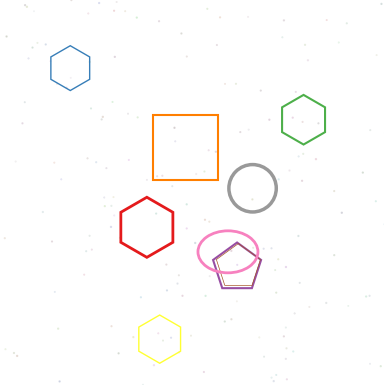[{"shape": "hexagon", "thickness": 2, "radius": 0.39, "center": [0.381, 0.41]}, {"shape": "hexagon", "thickness": 1, "radius": 0.29, "center": [0.183, 0.823]}, {"shape": "hexagon", "thickness": 1.5, "radius": 0.32, "center": [0.788, 0.689]}, {"shape": "pentagon", "thickness": 1.5, "radius": 0.33, "center": [0.616, 0.305]}, {"shape": "square", "thickness": 1.5, "radius": 0.42, "center": [0.481, 0.616]}, {"shape": "hexagon", "thickness": 1, "radius": 0.31, "center": [0.415, 0.119]}, {"shape": "pentagon", "thickness": 0.5, "radius": 0.3, "center": [0.619, 0.307]}, {"shape": "oval", "thickness": 2, "radius": 0.39, "center": [0.592, 0.346]}, {"shape": "circle", "thickness": 2.5, "radius": 0.31, "center": [0.656, 0.511]}]